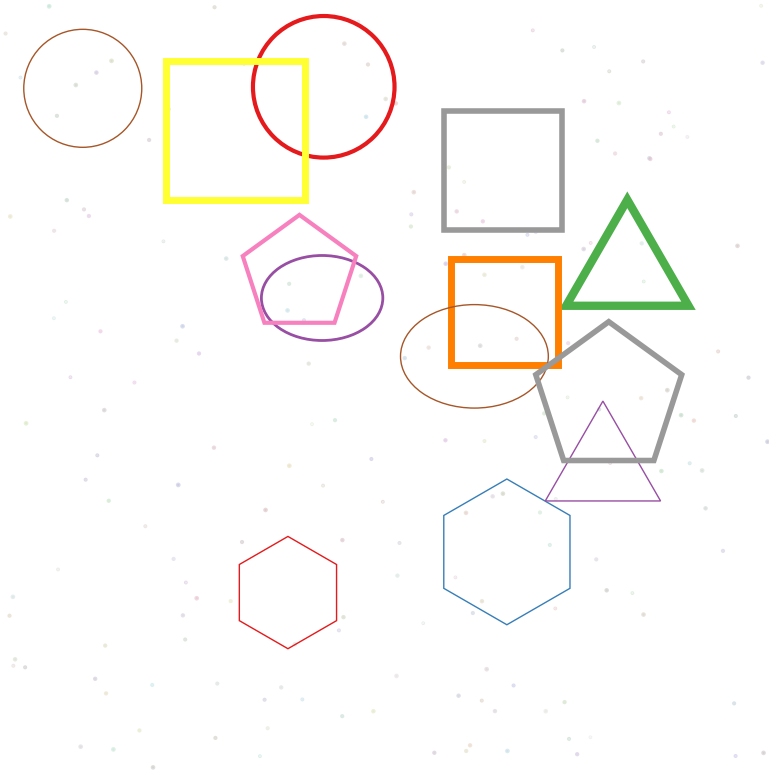[{"shape": "hexagon", "thickness": 0.5, "radius": 0.36, "center": [0.374, 0.23]}, {"shape": "circle", "thickness": 1.5, "radius": 0.46, "center": [0.42, 0.887]}, {"shape": "hexagon", "thickness": 0.5, "radius": 0.47, "center": [0.658, 0.283]}, {"shape": "triangle", "thickness": 3, "radius": 0.46, "center": [0.815, 0.649]}, {"shape": "triangle", "thickness": 0.5, "radius": 0.43, "center": [0.783, 0.393]}, {"shape": "oval", "thickness": 1, "radius": 0.39, "center": [0.418, 0.613]}, {"shape": "square", "thickness": 2.5, "radius": 0.35, "center": [0.655, 0.595]}, {"shape": "square", "thickness": 2.5, "radius": 0.45, "center": [0.306, 0.831]}, {"shape": "oval", "thickness": 0.5, "radius": 0.48, "center": [0.616, 0.537]}, {"shape": "circle", "thickness": 0.5, "radius": 0.38, "center": [0.107, 0.885]}, {"shape": "pentagon", "thickness": 1.5, "radius": 0.39, "center": [0.389, 0.643]}, {"shape": "square", "thickness": 2, "radius": 0.38, "center": [0.653, 0.778]}, {"shape": "pentagon", "thickness": 2, "radius": 0.5, "center": [0.791, 0.483]}]